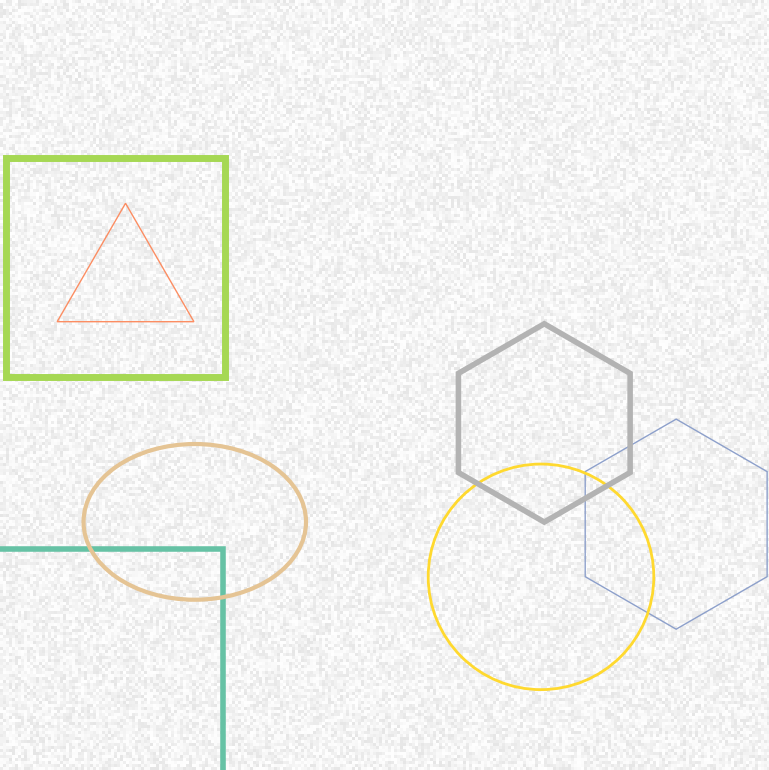[{"shape": "square", "thickness": 2, "radius": 0.74, "center": [0.141, 0.139]}, {"shape": "triangle", "thickness": 0.5, "radius": 0.51, "center": [0.163, 0.633]}, {"shape": "hexagon", "thickness": 0.5, "radius": 0.68, "center": [0.878, 0.319]}, {"shape": "square", "thickness": 2.5, "radius": 0.71, "center": [0.15, 0.653]}, {"shape": "circle", "thickness": 1, "radius": 0.73, "center": [0.703, 0.251]}, {"shape": "oval", "thickness": 1.5, "radius": 0.72, "center": [0.253, 0.322]}, {"shape": "hexagon", "thickness": 2, "radius": 0.64, "center": [0.707, 0.451]}]